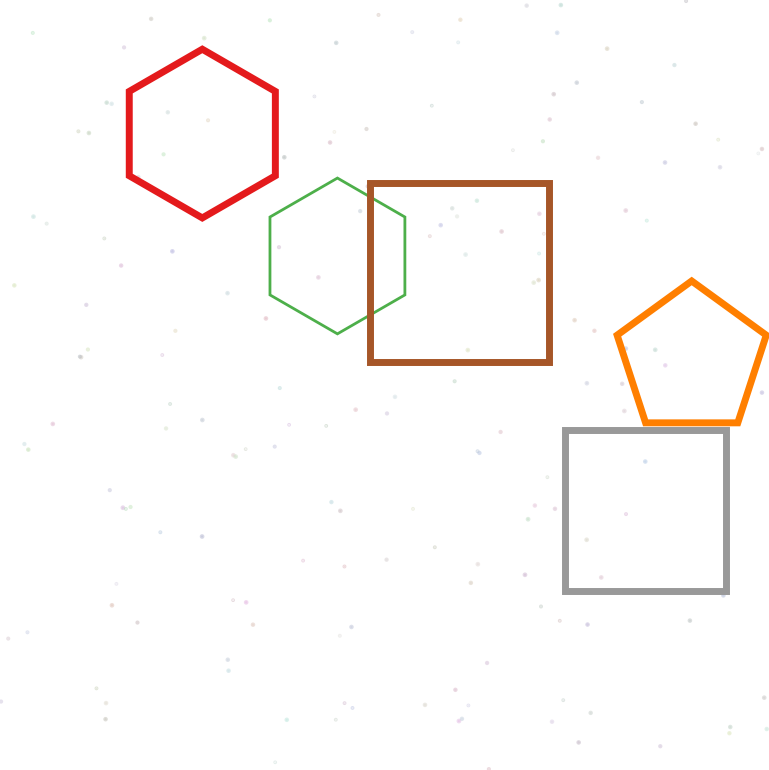[{"shape": "hexagon", "thickness": 2.5, "radius": 0.55, "center": [0.263, 0.827]}, {"shape": "hexagon", "thickness": 1, "radius": 0.51, "center": [0.438, 0.668]}, {"shape": "pentagon", "thickness": 2.5, "radius": 0.51, "center": [0.898, 0.533]}, {"shape": "square", "thickness": 2.5, "radius": 0.58, "center": [0.597, 0.646]}, {"shape": "square", "thickness": 2.5, "radius": 0.52, "center": [0.838, 0.337]}]